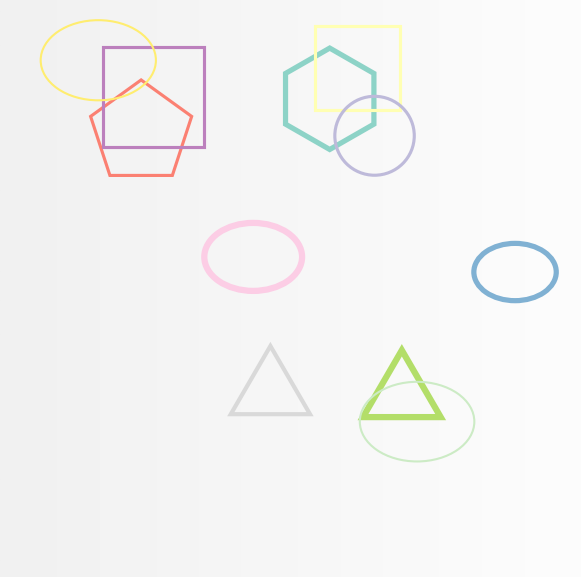[{"shape": "hexagon", "thickness": 2.5, "radius": 0.44, "center": [0.567, 0.828]}, {"shape": "square", "thickness": 1.5, "radius": 0.36, "center": [0.615, 0.882]}, {"shape": "circle", "thickness": 1.5, "radius": 0.34, "center": [0.644, 0.764]}, {"shape": "pentagon", "thickness": 1.5, "radius": 0.46, "center": [0.243, 0.769]}, {"shape": "oval", "thickness": 2.5, "radius": 0.35, "center": [0.886, 0.528]}, {"shape": "triangle", "thickness": 3, "radius": 0.39, "center": [0.691, 0.315]}, {"shape": "oval", "thickness": 3, "radius": 0.42, "center": [0.436, 0.554]}, {"shape": "triangle", "thickness": 2, "radius": 0.39, "center": [0.465, 0.321]}, {"shape": "square", "thickness": 1.5, "radius": 0.43, "center": [0.264, 0.831]}, {"shape": "oval", "thickness": 1, "radius": 0.49, "center": [0.718, 0.269]}, {"shape": "oval", "thickness": 1, "radius": 0.5, "center": [0.169, 0.895]}]